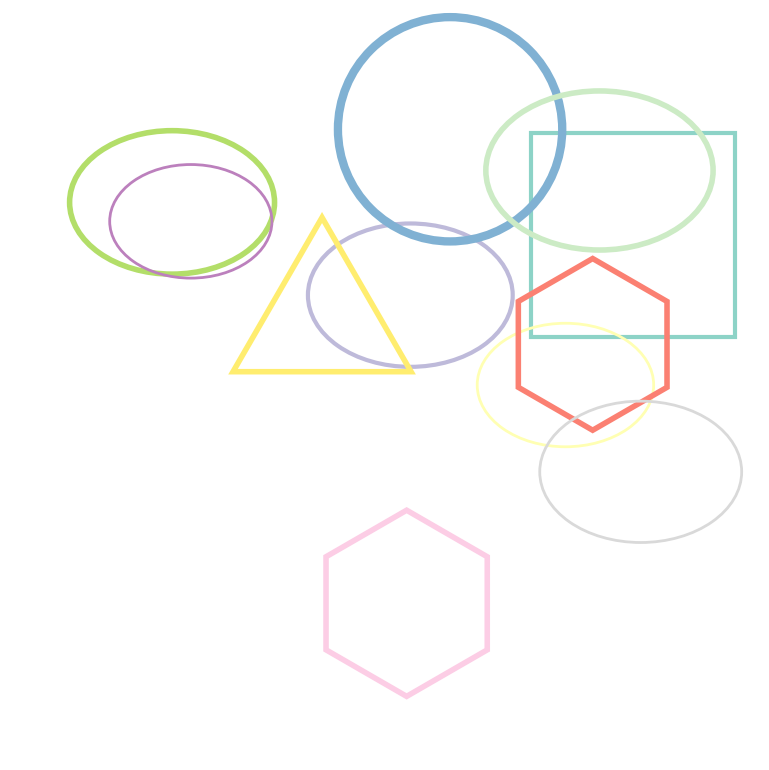[{"shape": "square", "thickness": 1.5, "radius": 0.66, "center": [0.822, 0.694]}, {"shape": "oval", "thickness": 1, "radius": 0.57, "center": [0.734, 0.5]}, {"shape": "oval", "thickness": 1.5, "radius": 0.66, "center": [0.533, 0.617]}, {"shape": "hexagon", "thickness": 2, "radius": 0.56, "center": [0.77, 0.553]}, {"shape": "circle", "thickness": 3, "radius": 0.73, "center": [0.585, 0.832]}, {"shape": "oval", "thickness": 2, "radius": 0.67, "center": [0.223, 0.737]}, {"shape": "hexagon", "thickness": 2, "radius": 0.6, "center": [0.528, 0.217]}, {"shape": "oval", "thickness": 1, "radius": 0.66, "center": [0.832, 0.387]}, {"shape": "oval", "thickness": 1, "radius": 0.53, "center": [0.248, 0.713]}, {"shape": "oval", "thickness": 2, "radius": 0.74, "center": [0.779, 0.779]}, {"shape": "triangle", "thickness": 2, "radius": 0.67, "center": [0.418, 0.584]}]